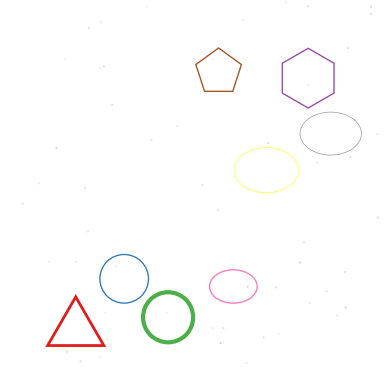[{"shape": "triangle", "thickness": 2, "radius": 0.42, "center": [0.197, 0.145]}, {"shape": "circle", "thickness": 1, "radius": 0.32, "center": [0.323, 0.276]}, {"shape": "circle", "thickness": 3, "radius": 0.33, "center": [0.437, 0.176]}, {"shape": "hexagon", "thickness": 1, "radius": 0.39, "center": [0.8, 0.797]}, {"shape": "oval", "thickness": 0.5, "radius": 0.42, "center": [0.692, 0.558]}, {"shape": "pentagon", "thickness": 1, "radius": 0.31, "center": [0.568, 0.813]}, {"shape": "oval", "thickness": 1, "radius": 0.31, "center": [0.606, 0.256]}, {"shape": "oval", "thickness": 0.5, "radius": 0.4, "center": [0.859, 0.653]}]